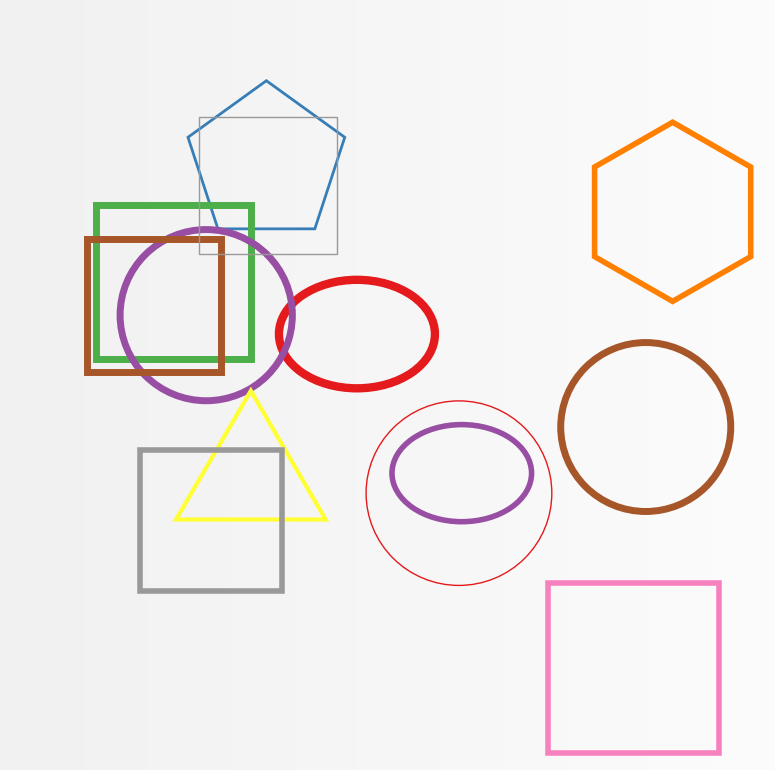[{"shape": "circle", "thickness": 0.5, "radius": 0.6, "center": [0.592, 0.36]}, {"shape": "oval", "thickness": 3, "radius": 0.5, "center": [0.461, 0.566]}, {"shape": "pentagon", "thickness": 1, "radius": 0.53, "center": [0.344, 0.789]}, {"shape": "square", "thickness": 2.5, "radius": 0.5, "center": [0.224, 0.633]}, {"shape": "oval", "thickness": 2, "radius": 0.45, "center": [0.596, 0.386]}, {"shape": "circle", "thickness": 2.5, "radius": 0.56, "center": [0.266, 0.591]}, {"shape": "hexagon", "thickness": 2, "radius": 0.58, "center": [0.868, 0.725]}, {"shape": "triangle", "thickness": 1.5, "radius": 0.56, "center": [0.324, 0.381]}, {"shape": "square", "thickness": 2.5, "radius": 0.43, "center": [0.199, 0.604]}, {"shape": "circle", "thickness": 2.5, "radius": 0.55, "center": [0.833, 0.445]}, {"shape": "square", "thickness": 2, "radius": 0.55, "center": [0.818, 0.132]}, {"shape": "square", "thickness": 2, "radius": 0.46, "center": [0.272, 0.324]}, {"shape": "square", "thickness": 0.5, "radius": 0.45, "center": [0.345, 0.759]}]